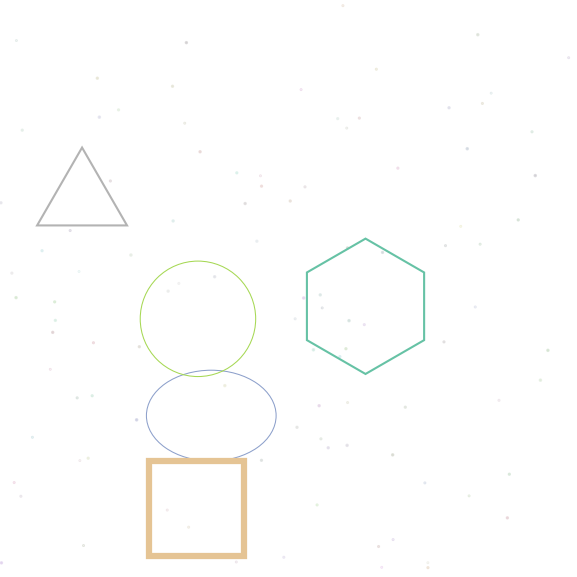[{"shape": "hexagon", "thickness": 1, "radius": 0.59, "center": [0.633, 0.469]}, {"shape": "oval", "thickness": 0.5, "radius": 0.56, "center": [0.366, 0.279]}, {"shape": "circle", "thickness": 0.5, "radius": 0.5, "center": [0.343, 0.447]}, {"shape": "square", "thickness": 3, "radius": 0.41, "center": [0.34, 0.119]}, {"shape": "triangle", "thickness": 1, "radius": 0.45, "center": [0.142, 0.654]}]